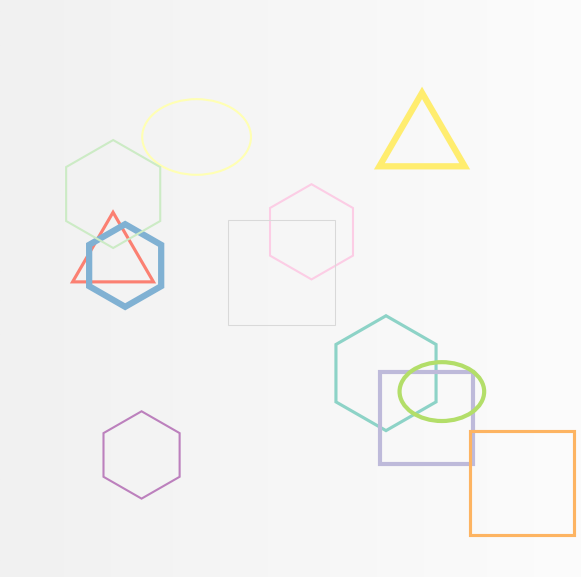[{"shape": "hexagon", "thickness": 1.5, "radius": 0.5, "center": [0.664, 0.353]}, {"shape": "oval", "thickness": 1, "radius": 0.47, "center": [0.338, 0.762]}, {"shape": "square", "thickness": 2, "radius": 0.4, "center": [0.734, 0.276]}, {"shape": "triangle", "thickness": 1.5, "radius": 0.4, "center": [0.194, 0.551]}, {"shape": "hexagon", "thickness": 3, "radius": 0.36, "center": [0.215, 0.539]}, {"shape": "square", "thickness": 1.5, "radius": 0.45, "center": [0.898, 0.163]}, {"shape": "oval", "thickness": 2, "radius": 0.36, "center": [0.76, 0.321]}, {"shape": "hexagon", "thickness": 1, "radius": 0.41, "center": [0.536, 0.598]}, {"shape": "square", "thickness": 0.5, "radius": 0.46, "center": [0.484, 0.527]}, {"shape": "hexagon", "thickness": 1, "radius": 0.38, "center": [0.244, 0.211]}, {"shape": "hexagon", "thickness": 1, "radius": 0.47, "center": [0.195, 0.663]}, {"shape": "triangle", "thickness": 3, "radius": 0.42, "center": [0.726, 0.754]}]